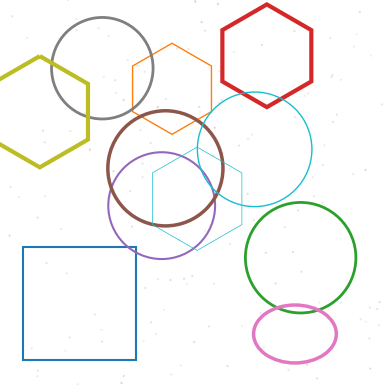[{"shape": "square", "thickness": 1.5, "radius": 0.74, "center": [0.207, 0.212]}, {"shape": "hexagon", "thickness": 1, "radius": 0.59, "center": [0.447, 0.769]}, {"shape": "circle", "thickness": 2, "radius": 0.72, "center": [0.781, 0.331]}, {"shape": "hexagon", "thickness": 3, "radius": 0.67, "center": [0.693, 0.855]}, {"shape": "circle", "thickness": 1.5, "radius": 0.69, "center": [0.42, 0.466]}, {"shape": "circle", "thickness": 2.5, "radius": 0.75, "center": [0.43, 0.563]}, {"shape": "oval", "thickness": 2.5, "radius": 0.54, "center": [0.766, 0.133]}, {"shape": "circle", "thickness": 2, "radius": 0.66, "center": [0.266, 0.823]}, {"shape": "hexagon", "thickness": 3, "radius": 0.72, "center": [0.103, 0.71]}, {"shape": "circle", "thickness": 1, "radius": 0.74, "center": [0.661, 0.612]}, {"shape": "hexagon", "thickness": 0.5, "radius": 0.67, "center": [0.512, 0.484]}]